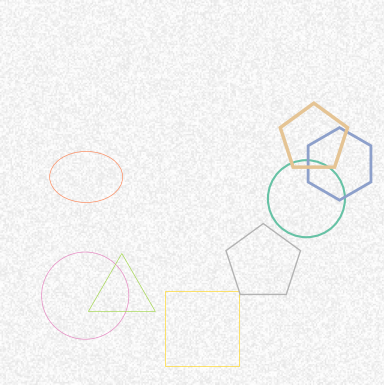[{"shape": "circle", "thickness": 1.5, "radius": 0.5, "center": [0.796, 0.484]}, {"shape": "oval", "thickness": 0.5, "radius": 0.47, "center": [0.224, 0.54]}, {"shape": "hexagon", "thickness": 2, "radius": 0.47, "center": [0.882, 0.574]}, {"shape": "circle", "thickness": 0.5, "radius": 0.57, "center": [0.221, 0.232]}, {"shape": "triangle", "thickness": 0.5, "radius": 0.5, "center": [0.316, 0.241]}, {"shape": "square", "thickness": 0.5, "radius": 0.48, "center": [0.525, 0.147]}, {"shape": "pentagon", "thickness": 2.5, "radius": 0.46, "center": [0.815, 0.64]}, {"shape": "pentagon", "thickness": 1, "radius": 0.51, "center": [0.684, 0.318]}]